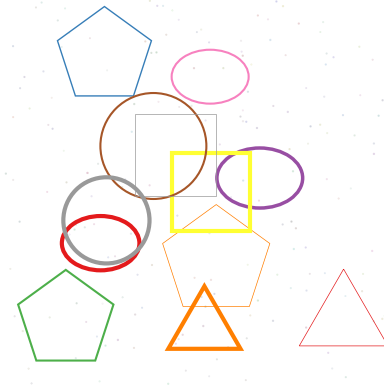[{"shape": "oval", "thickness": 3, "radius": 0.5, "center": [0.261, 0.368]}, {"shape": "triangle", "thickness": 0.5, "radius": 0.66, "center": [0.892, 0.168]}, {"shape": "pentagon", "thickness": 1, "radius": 0.64, "center": [0.271, 0.855]}, {"shape": "pentagon", "thickness": 1.5, "radius": 0.65, "center": [0.171, 0.169]}, {"shape": "oval", "thickness": 2.5, "radius": 0.56, "center": [0.675, 0.538]}, {"shape": "triangle", "thickness": 3, "radius": 0.54, "center": [0.531, 0.148]}, {"shape": "pentagon", "thickness": 0.5, "radius": 0.73, "center": [0.562, 0.322]}, {"shape": "square", "thickness": 3, "radius": 0.5, "center": [0.548, 0.502]}, {"shape": "circle", "thickness": 1.5, "radius": 0.69, "center": [0.398, 0.621]}, {"shape": "oval", "thickness": 1.5, "radius": 0.5, "center": [0.546, 0.801]}, {"shape": "circle", "thickness": 3, "radius": 0.56, "center": [0.276, 0.428]}, {"shape": "square", "thickness": 0.5, "radius": 0.53, "center": [0.456, 0.598]}]